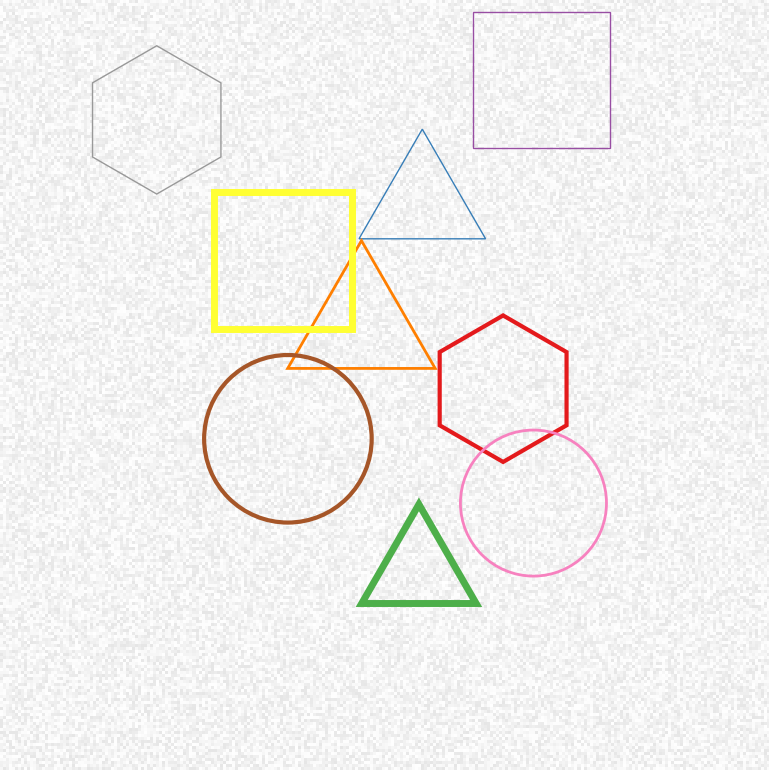[{"shape": "hexagon", "thickness": 1.5, "radius": 0.48, "center": [0.653, 0.495]}, {"shape": "triangle", "thickness": 0.5, "radius": 0.47, "center": [0.548, 0.737]}, {"shape": "triangle", "thickness": 2.5, "radius": 0.43, "center": [0.544, 0.259]}, {"shape": "square", "thickness": 0.5, "radius": 0.44, "center": [0.703, 0.896]}, {"shape": "triangle", "thickness": 1, "radius": 0.55, "center": [0.469, 0.577]}, {"shape": "square", "thickness": 2.5, "radius": 0.45, "center": [0.368, 0.662]}, {"shape": "circle", "thickness": 1.5, "radius": 0.54, "center": [0.374, 0.43]}, {"shape": "circle", "thickness": 1, "radius": 0.47, "center": [0.693, 0.347]}, {"shape": "hexagon", "thickness": 0.5, "radius": 0.48, "center": [0.204, 0.844]}]